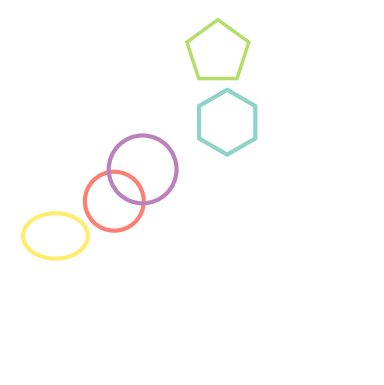[{"shape": "hexagon", "thickness": 3, "radius": 0.42, "center": [0.59, 0.682]}, {"shape": "circle", "thickness": 3, "radius": 0.38, "center": [0.297, 0.477]}, {"shape": "pentagon", "thickness": 2.5, "radius": 0.42, "center": [0.566, 0.864]}, {"shape": "circle", "thickness": 3, "radius": 0.44, "center": [0.37, 0.56]}, {"shape": "oval", "thickness": 3, "radius": 0.42, "center": [0.144, 0.387]}]